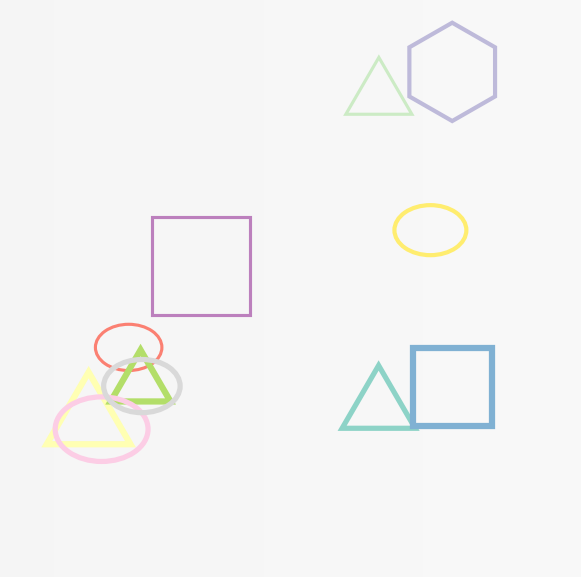[{"shape": "triangle", "thickness": 2.5, "radius": 0.36, "center": [0.651, 0.294]}, {"shape": "triangle", "thickness": 3, "radius": 0.42, "center": [0.152, 0.271]}, {"shape": "hexagon", "thickness": 2, "radius": 0.43, "center": [0.778, 0.875]}, {"shape": "oval", "thickness": 1.5, "radius": 0.29, "center": [0.221, 0.398]}, {"shape": "square", "thickness": 3, "radius": 0.34, "center": [0.778, 0.329]}, {"shape": "triangle", "thickness": 3, "radius": 0.3, "center": [0.242, 0.334]}, {"shape": "oval", "thickness": 2.5, "radius": 0.4, "center": [0.175, 0.256]}, {"shape": "oval", "thickness": 2.5, "radius": 0.33, "center": [0.244, 0.331]}, {"shape": "square", "thickness": 1.5, "radius": 0.42, "center": [0.346, 0.539]}, {"shape": "triangle", "thickness": 1.5, "radius": 0.33, "center": [0.652, 0.834]}, {"shape": "oval", "thickness": 2, "radius": 0.31, "center": [0.74, 0.601]}]